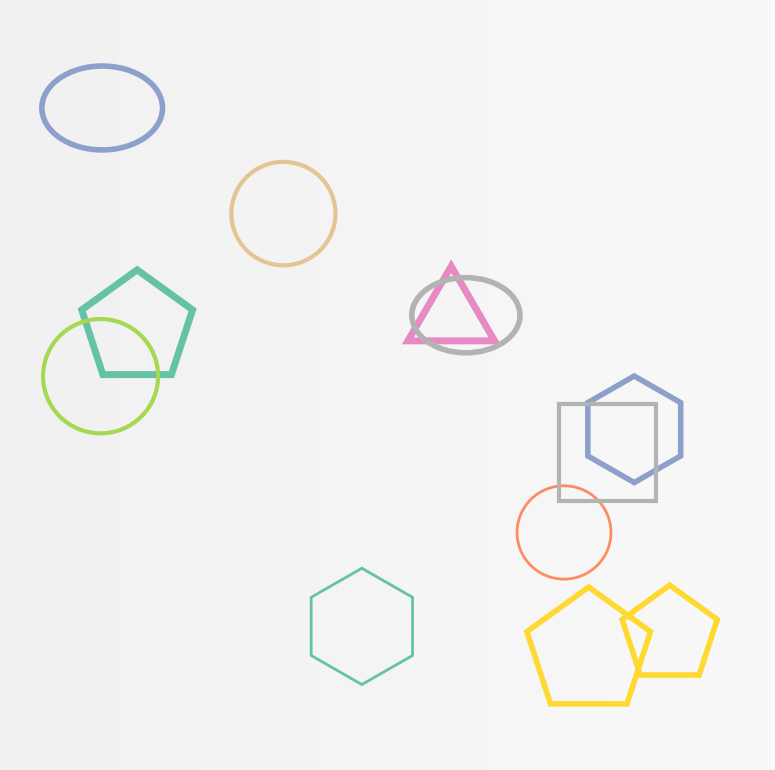[{"shape": "hexagon", "thickness": 1, "radius": 0.38, "center": [0.467, 0.186]}, {"shape": "pentagon", "thickness": 2.5, "radius": 0.38, "center": [0.177, 0.574]}, {"shape": "circle", "thickness": 1, "radius": 0.3, "center": [0.728, 0.308]}, {"shape": "hexagon", "thickness": 2, "radius": 0.35, "center": [0.818, 0.442]}, {"shape": "oval", "thickness": 2, "radius": 0.39, "center": [0.132, 0.86]}, {"shape": "triangle", "thickness": 2.5, "radius": 0.32, "center": [0.582, 0.59]}, {"shape": "circle", "thickness": 1.5, "radius": 0.37, "center": [0.13, 0.511]}, {"shape": "pentagon", "thickness": 2, "radius": 0.32, "center": [0.864, 0.175]}, {"shape": "pentagon", "thickness": 2, "radius": 0.42, "center": [0.76, 0.154]}, {"shape": "circle", "thickness": 1.5, "radius": 0.34, "center": [0.366, 0.723]}, {"shape": "square", "thickness": 1.5, "radius": 0.31, "center": [0.784, 0.413]}, {"shape": "oval", "thickness": 2, "radius": 0.35, "center": [0.601, 0.591]}]